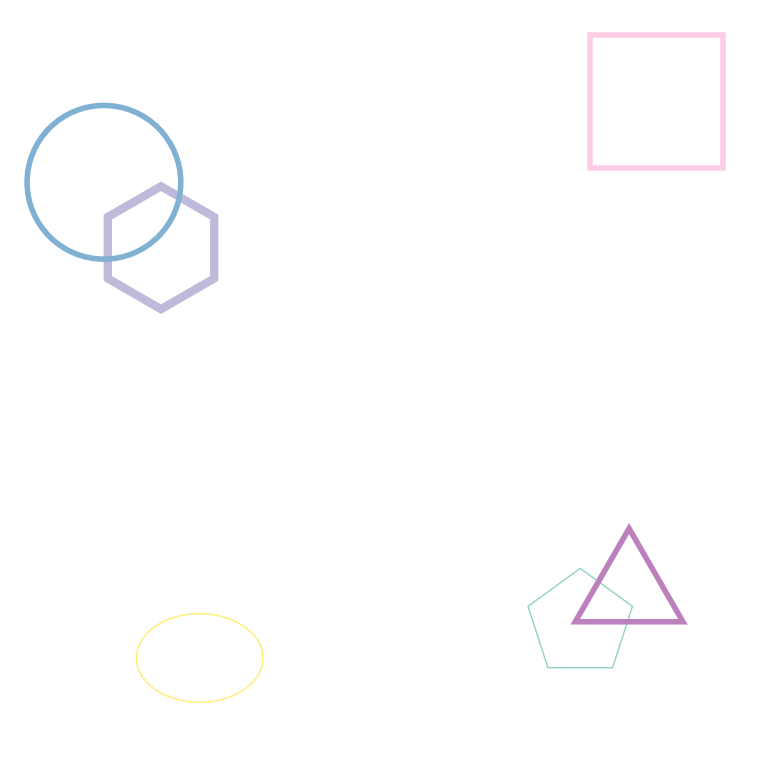[{"shape": "pentagon", "thickness": 0.5, "radius": 0.36, "center": [0.754, 0.191]}, {"shape": "hexagon", "thickness": 3, "radius": 0.4, "center": [0.209, 0.678]}, {"shape": "circle", "thickness": 2, "radius": 0.5, "center": [0.135, 0.763]}, {"shape": "square", "thickness": 2, "radius": 0.43, "center": [0.853, 0.869]}, {"shape": "triangle", "thickness": 2, "radius": 0.4, "center": [0.817, 0.233]}, {"shape": "oval", "thickness": 0.5, "radius": 0.41, "center": [0.259, 0.145]}]